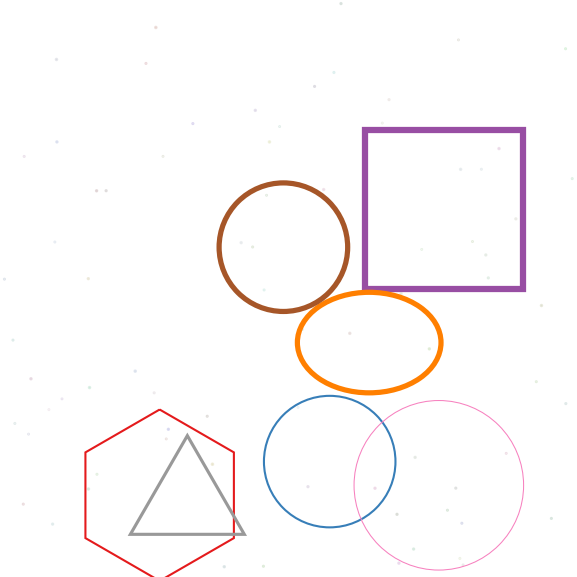[{"shape": "hexagon", "thickness": 1, "radius": 0.74, "center": [0.276, 0.142]}, {"shape": "circle", "thickness": 1, "radius": 0.57, "center": [0.571, 0.2]}, {"shape": "square", "thickness": 3, "radius": 0.69, "center": [0.769, 0.636]}, {"shape": "oval", "thickness": 2.5, "radius": 0.62, "center": [0.639, 0.406]}, {"shape": "circle", "thickness": 2.5, "radius": 0.56, "center": [0.491, 0.571]}, {"shape": "circle", "thickness": 0.5, "radius": 0.73, "center": [0.76, 0.159]}, {"shape": "triangle", "thickness": 1.5, "radius": 0.57, "center": [0.324, 0.131]}]